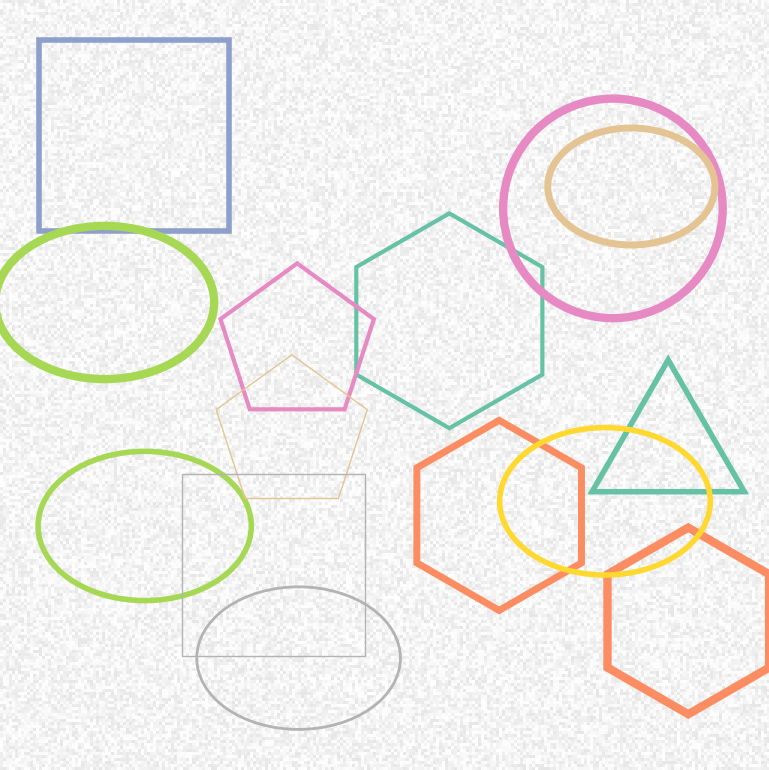[{"shape": "triangle", "thickness": 2, "radius": 0.57, "center": [0.868, 0.418]}, {"shape": "hexagon", "thickness": 1.5, "radius": 0.7, "center": [0.584, 0.583]}, {"shape": "hexagon", "thickness": 3, "radius": 0.61, "center": [0.894, 0.194]}, {"shape": "hexagon", "thickness": 2.5, "radius": 0.62, "center": [0.648, 0.331]}, {"shape": "square", "thickness": 2, "radius": 0.62, "center": [0.174, 0.824]}, {"shape": "pentagon", "thickness": 1.5, "radius": 0.52, "center": [0.386, 0.553]}, {"shape": "circle", "thickness": 3, "radius": 0.71, "center": [0.796, 0.729]}, {"shape": "oval", "thickness": 2, "radius": 0.69, "center": [0.188, 0.317]}, {"shape": "oval", "thickness": 3, "radius": 0.71, "center": [0.136, 0.607]}, {"shape": "oval", "thickness": 2, "radius": 0.68, "center": [0.786, 0.349]}, {"shape": "oval", "thickness": 2.5, "radius": 0.54, "center": [0.82, 0.758]}, {"shape": "pentagon", "thickness": 0.5, "radius": 0.52, "center": [0.379, 0.436]}, {"shape": "square", "thickness": 0.5, "radius": 0.59, "center": [0.355, 0.266]}, {"shape": "oval", "thickness": 1, "radius": 0.66, "center": [0.388, 0.145]}]